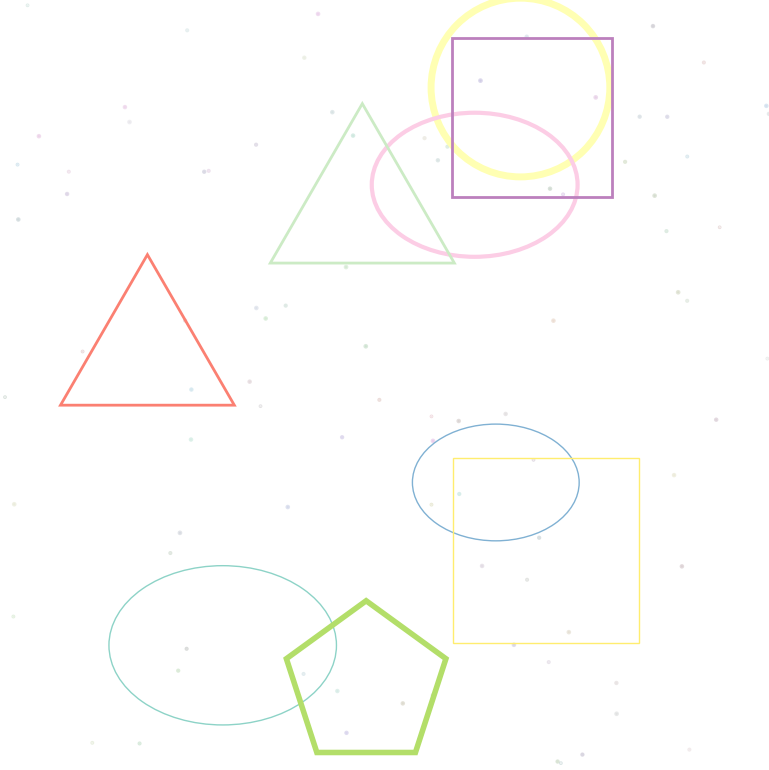[{"shape": "oval", "thickness": 0.5, "radius": 0.74, "center": [0.289, 0.162]}, {"shape": "circle", "thickness": 2.5, "radius": 0.58, "center": [0.676, 0.886]}, {"shape": "triangle", "thickness": 1, "radius": 0.65, "center": [0.191, 0.539]}, {"shape": "oval", "thickness": 0.5, "radius": 0.54, "center": [0.644, 0.373]}, {"shape": "pentagon", "thickness": 2, "radius": 0.54, "center": [0.476, 0.111]}, {"shape": "oval", "thickness": 1.5, "radius": 0.67, "center": [0.616, 0.76]}, {"shape": "square", "thickness": 1, "radius": 0.52, "center": [0.691, 0.848]}, {"shape": "triangle", "thickness": 1, "radius": 0.69, "center": [0.471, 0.727]}, {"shape": "square", "thickness": 0.5, "radius": 0.6, "center": [0.709, 0.285]}]